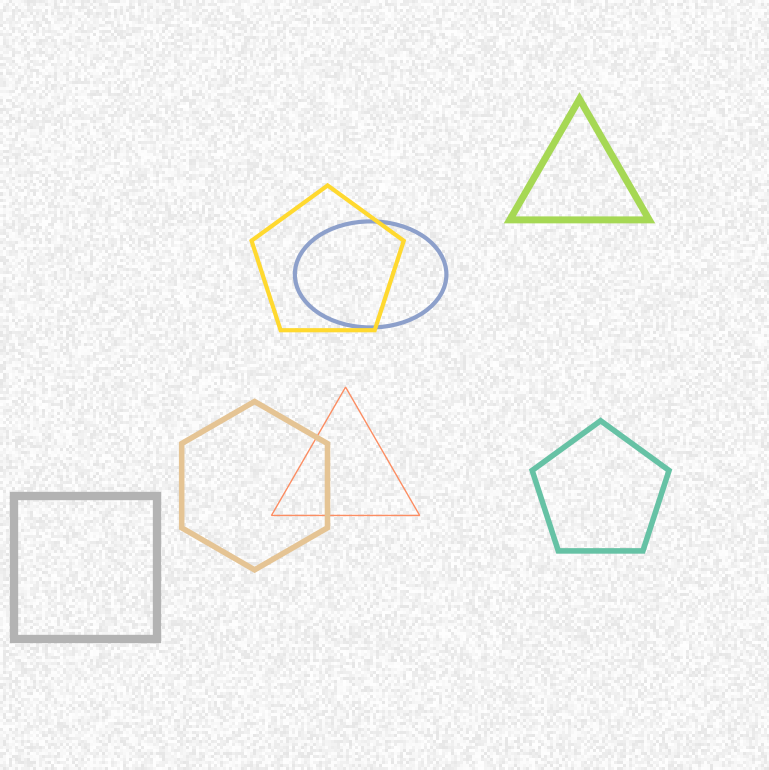[{"shape": "pentagon", "thickness": 2, "radius": 0.47, "center": [0.78, 0.36]}, {"shape": "triangle", "thickness": 0.5, "radius": 0.56, "center": [0.449, 0.386]}, {"shape": "oval", "thickness": 1.5, "radius": 0.49, "center": [0.481, 0.644]}, {"shape": "triangle", "thickness": 2.5, "radius": 0.52, "center": [0.753, 0.767]}, {"shape": "pentagon", "thickness": 1.5, "radius": 0.52, "center": [0.426, 0.655]}, {"shape": "hexagon", "thickness": 2, "radius": 0.55, "center": [0.331, 0.369]}, {"shape": "square", "thickness": 3, "radius": 0.46, "center": [0.111, 0.263]}]